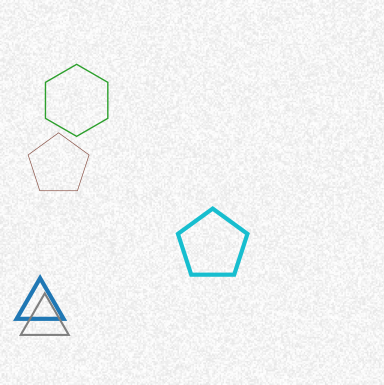[{"shape": "triangle", "thickness": 3, "radius": 0.35, "center": [0.104, 0.207]}, {"shape": "hexagon", "thickness": 1, "radius": 0.47, "center": [0.199, 0.739]}, {"shape": "pentagon", "thickness": 0.5, "radius": 0.42, "center": [0.152, 0.572]}, {"shape": "triangle", "thickness": 1.5, "radius": 0.36, "center": [0.116, 0.166]}, {"shape": "pentagon", "thickness": 3, "radius": 0.47, "center": [0.552, 0.363]}]